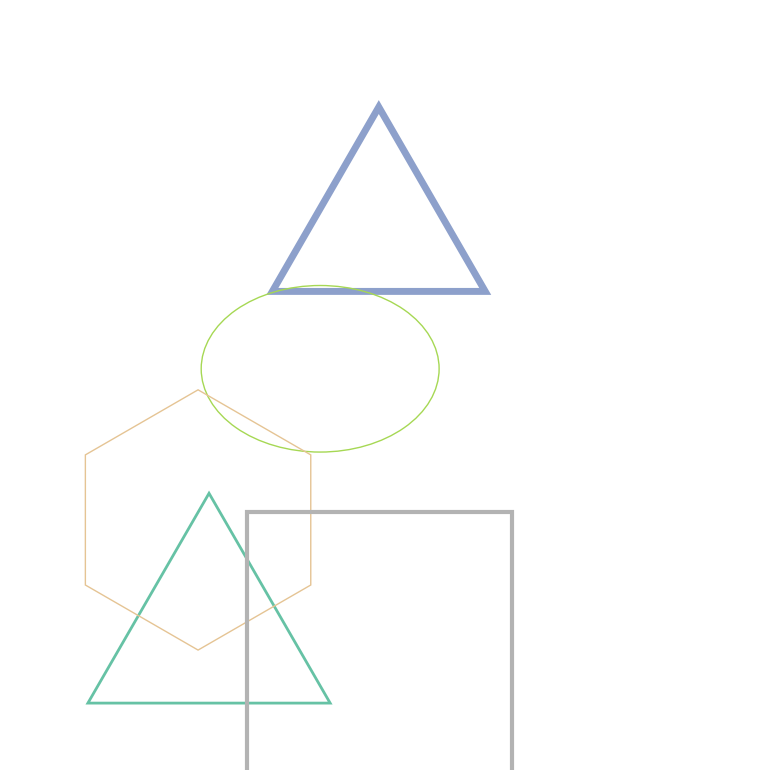[{"shape": "triangle", "thickness": 1, "radius": 0.91, "center": [0.271, 0.178]}, {"shape": "triangle", "thickness": 2.5, "radius": 0.8, "center": [0.492, 0.701]}, {"shape": "oval", "thickness": 0.5, "radius": 0.77, "center": [0.416, 0.521]}, {"shape": "hexagon", "thickness": 0.5, "radius": 0.84, "center": [0.257, 0.325]}, {"shape": "square", "thickness": 1.5, "radius": 0.86, "center": [0.493, 0.163]}]